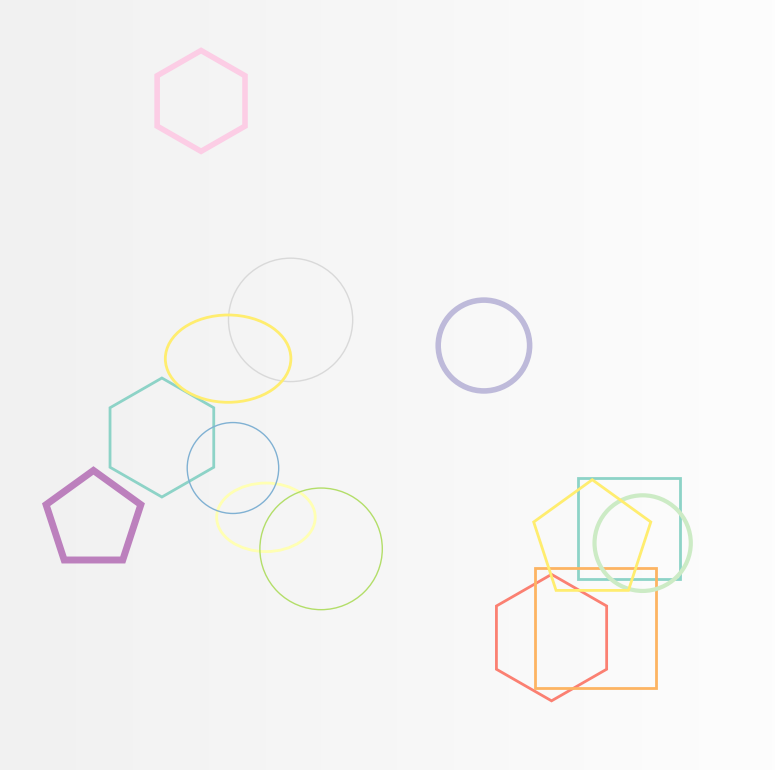[{"shape": "hexagon", "thickness": 1, "radius": 0.39, "center": [0.209, 0.432]}, {"shape": "square", "thickness": 1, "radius": 0.33, "center": [0.812, 0.313]}, {"shape": "oval", "thickness": 1, "radius": 0.32, "center": [0.343, 0.328]}, {"shape": "circle", "thickness": 2, "radius": 0.29, "center": [0.624, 0.551]}, {"shape": "hexagon", "thickness": 1, "radius": 0.41, "center": [0.712, 0.172]}, {"shape": "circle", "thickness": 0.5, "radius": 0.3, "center": [0.301, 0.392]}, {"shape": "square", "thickness": 1, "radius": 0.39, "center": [0.769, 0.185]}, {"shape": "circle", "thickness": 0.5, "radius": 0.39, "center": [0.414, 0.287]}, {"shape": "hexagon", "thickness": 2, "radius": 0.33, "center": [0.259, 0.869]}, {"shape": "circle", "thickness": 0.5, "radius": 0.4, "center": [0.375, 0.585]}, {"shape": "pentagon", "thickness": 2.5, "radius": 0.32, "center": [0.121, 0.325]}, {"shape": "circle", "thickness": 1.5, "radius": 0.31, "center": [0.829, 0.295]}, {"shape": "oval", "thickness": 1, "radius": 0.41, "center": [0.294, 0.534]}, {"shape": "pentagon", "thickness": 1, "radius": 0.4, "center": [0.764, 0.298]}]